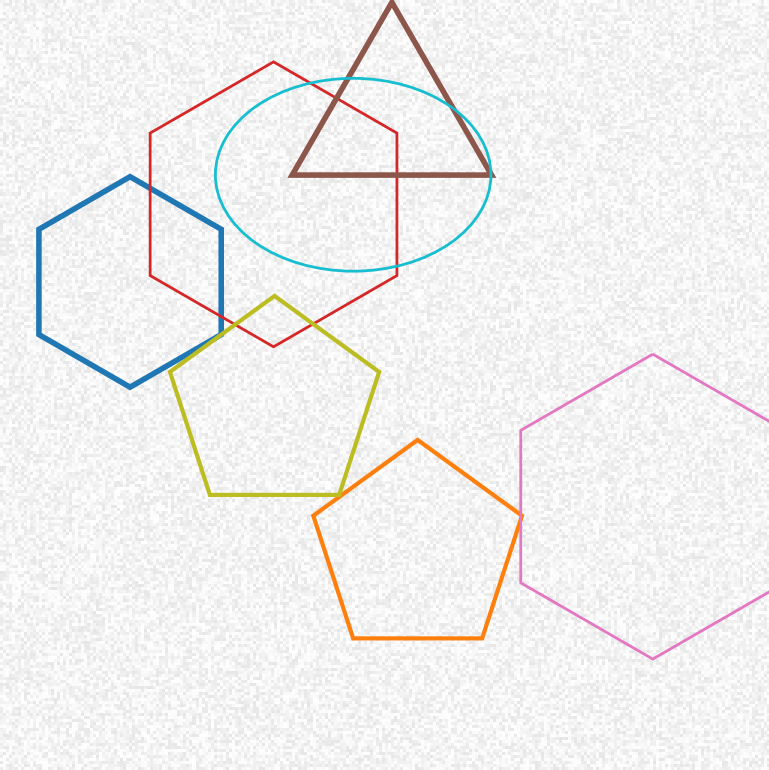[{"shape": "hexagon", "thickness": 2, "radius": 0.68, "center": [0.169, 0.634]}, {"shape": "pentagon", "thickness": 1.5, "radius": 0.71, "center": [0.542, 0.286]}, {"shape": "hexagon", "thickness": 1, "radius": 0.93, "center": [0.355, 0.735]}, {"shape": "triangle", "thickness": 2, "radius": 0.75, "center": [0.509, 0.847]}, {"shape": "hexagon", "thickness": 1, "radius": 0.99, "center": [0.848, 0.342]}, {"shape": "pentagon", "thickness": 1.5, "radius": 0.71, "center": [0.357, 0.473]}, {"shape": "oval", "thickness": 1, "radius": 0.89, "center": [0.459, 0.773]}]